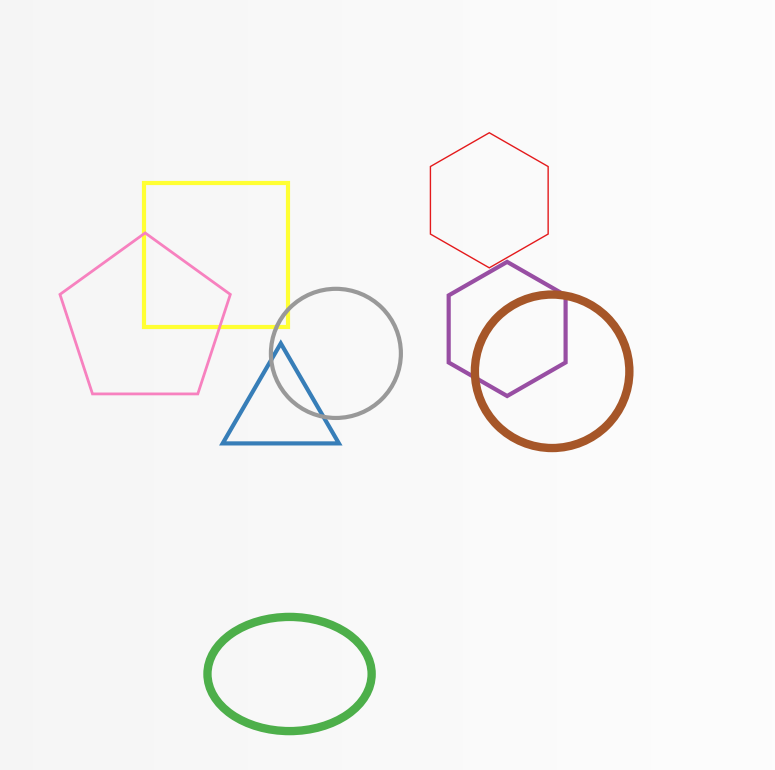[{"shape": "hexagon", "thickness": 0.5, "radius": 0.44, "center": [0.631, 0.74]}, {"shape": "triangle", "thickness": 1.5, "radius": 0.43, "center": [0.362, 0.467]}, {"shape": "oval", "thickness": 3, "radius": 0.53, "center": [0.374, 0.125]}, {"shape": "hexagon", "thickness": 1.5, "radius": 0.44, "center": [0.654, 0.573]}, {"shape": "square", "thickness": 1.5, "radius": 0.47, "center": [0.278, 0.669]}, {"shape": "circle", "thickness": 3, "radius": 0.5, "center": [0.712, 0.518]}, {"shape": "pentagon", "thickness": 1, "radius": 0.58, "center": [0.187, 0.582]}, {"shape": "circle", "thickness": 1.5, "radius": 0.42, "center": [0.433, 0.541]}]